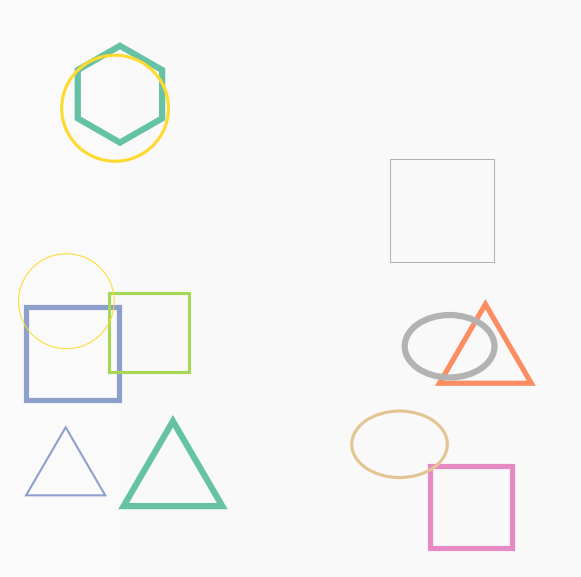[{"shape": "hexagon", "thickness": 3, "radius": 0.42, "center": [0.206, 0.836]}, {"shape": "triangle", "thickness": 3, "radius": 0.49, "center": [0.298, 0.172]}, {"shape": "triangle", "thickness": 2.5, "radius": 0.46, "center": [0.835, 0.381]}, {"shape": "triangle", "thickness": 1, "radius": 0.39, "center": [0.113, 0.181]}, {"shape": "square", "thickness": 2.5, "radius": 0.4, "center": [0.125, 0.387]}, {"shape": "square", "thickness": 2.5, "radius": 0.35, "center": [0.811, 0.121]}, {"shape": "square", "thickness": 1.5, "radius": 0.34, "center": [0.256, 0.423]}, {"shape": "circle", "thickness": 1.5, "radius": 0.46, "center": [0.198, 0.812]}, {"shape": "circle", "thickness": 0.5, "radius": 0.41, "center": [0.114, 0.477]}, {"shape": "oval", "thickness": 1.5, "radius": 0.41, "center": [0.687, 0.23]}, {"shape": "oval", "thickness": 3, "radius": 0.39, "center": [0.773, 0.4]}, {"shape": "square", "thickness": 0.5, "radius": 0.45, "center": [0.761, 0.634]}]